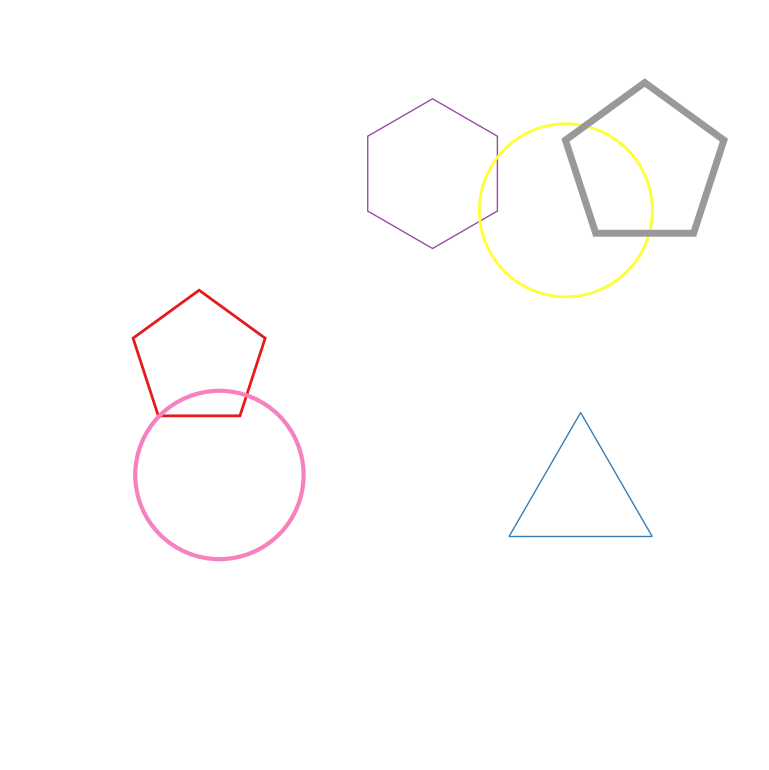[{"shape": "pentagon", "thickness": 1, "radius": 0.45, "center": [0.259, 0.533]}, {"shape": "triangle", "thickness": 0.5, "radius": 0.54, "center": [0.754, 0.357]}, {"shape": "hexagon", "thickness": 0.5, "radius": 0.49, "center": [0.562, 0.774]}, {"shape": "circle", "thickness": 1, "radius": 0.56, "center": [0.735, 0.727]}, {"shape": "circle", "thickness": 1.5, "radius": 0.55, "center": [0.285, 0.383]}, {"shape": "pentagon", "thickness": 2.5, "radius": 0.54, "center": [0.837, 0.785]}]